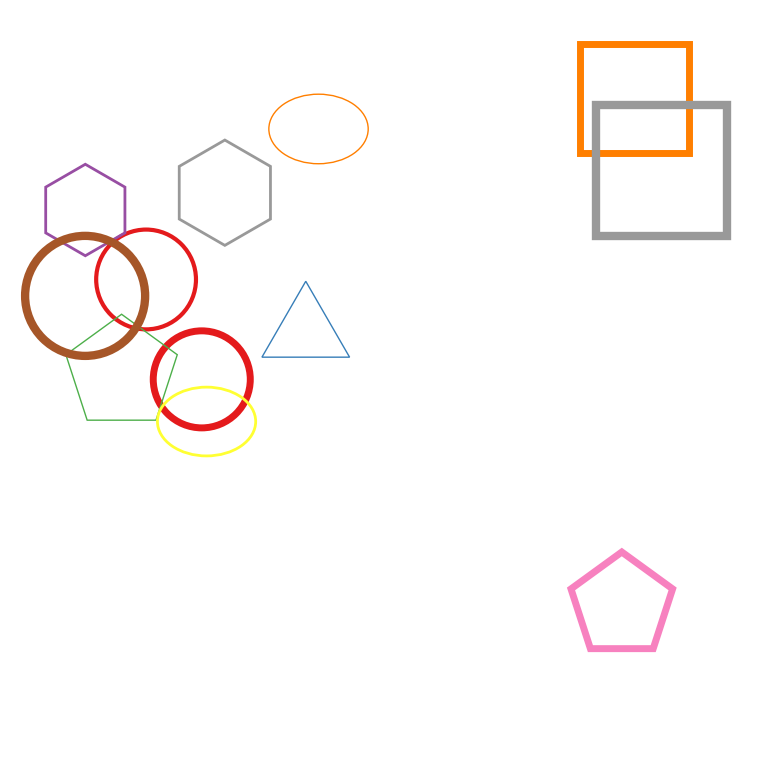[{"shape": "circle", "thickness": 2.5, "radius": 0.32, "center": [0.262, 0.507]}, {"shape": "circle", "thickness": 1.5, "radius": 0.32, "center": [0.19, 0.637]}, {"shape": "triangle", "thickness": 0.5, "radius": 0.33, "center": [0.397, 0.569]}, {"shape": "pentagon", "thickness": 0.5, "radius": 0.38, "center": [0.158, 0.516]}, {"shape": "hexagon", "thickness": 1, "radius": 0.3, "center": [0.111, 0.727]}, {"shape": "square", "thickness": 2.5, "radius": 0.35, "center": [0.824, 0.872]}, {"shape": "oval", "thickness": 0.5, "radius": 0.32, "center": [0.414, 0.833]}, {"shape": "oval", "thickness": 1, "radius": 0.32, "center": [0.268, 0.453]}, {"shape": "circle", "thickness": 3, "radius": 0.39, "center": [0.111, 0.616]}, {"shape": "pentagon", "thickness": 2.5, "radius": 0.35, "center": [0.808, 0.214]}, {"shape": "hexagon", "thickness": 1, "radius": 0.34, "center": [0.292, 0.75]}, {"shape": "square", "thickness": 3, "radius": 0.43, "center": [0.859, 0.779]}]